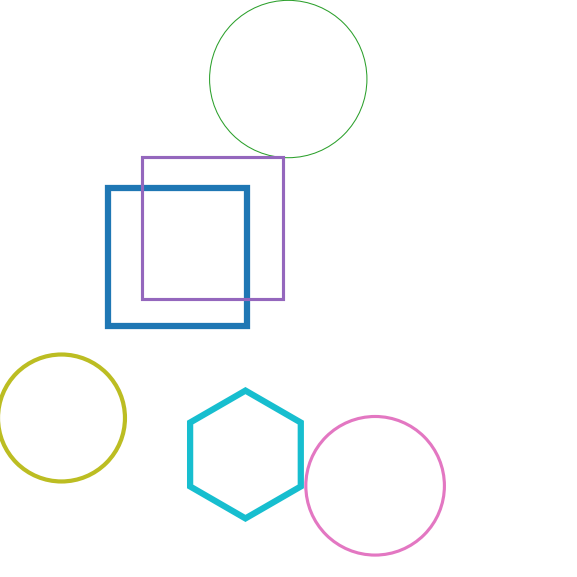[{"shape": "square", "thickness": 3, "radius": 0.6, "center": [0.308, 0.554]}, {"shape": "circle", "thickness": 0.5, "radius": 0.68, "center": [0.499, 0.862]}, {"shape": "square", "thickness": 1.5, "radius": 0.61, "center": [0.368, 0.605]}, {"shape": "circle", "thickness": 1.5, "radius": 0.6, "center": [0.65, 0.158]}, {"shape": "circle", "thickness": 2, "radius": 0.55, "center": [0.106, 0.275]}, {"shape": "hexagon", "thickness": 3, "radius": 0.55, "center": [0.425, 0.212]}]